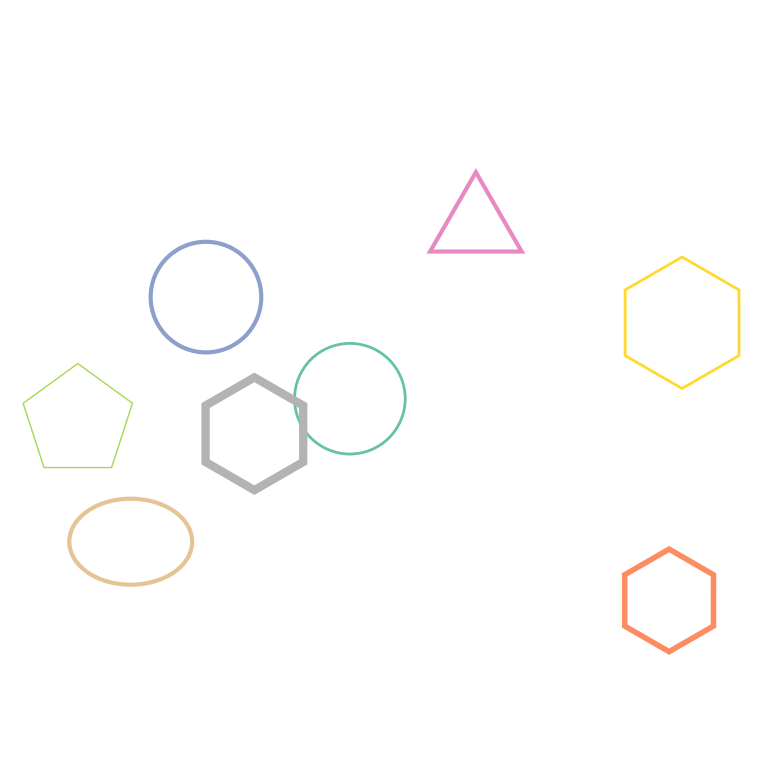[{"shape": "circle", "thickness": 1, "radius": 0.36, "center": [0.454, 0.482]}, {"shape": "hexagon", "thickness": 2, "radius": 0.33, "center": [0.869, 0.22]}, {"shape": "circle", "thickness": 1.5, "radius": 0.36, "center": [0.267, 0.614]}, {"shape": "triangle", "thickness": 1.5, "radius": 0.34, "center": [0.618, 0.708]}, {"shape": "pentagon", "thickness": 0.5, "radius": 0.37, "center": [0.101, 0.453]}, {"shape": "hexagon", "thickness": 1, "radius": 0.43, "center": [0.886, 0.581]}, {"shape": "oval", "thickness": 1.5, "radius": 0.4, "center": [0.17, 0.296]}, {"shape": "hexagon", "thickness": 3, "radius": 0.37, "center": [0.33, 0.437]}]